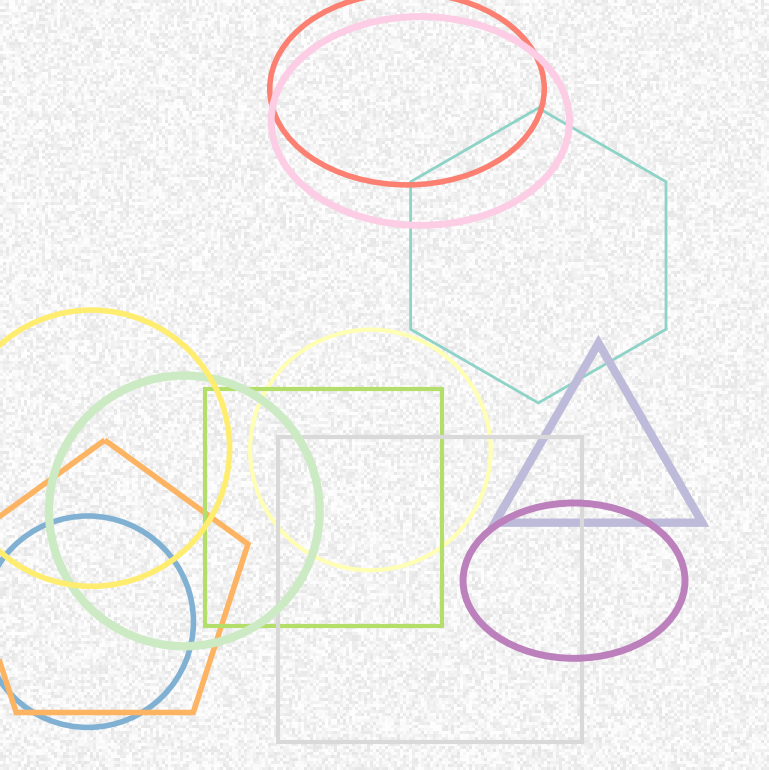[{"shape": "hexagon", "thickness": 1, "radius": 0.96, "center": [0.699, 0.668]}, {"shape": "circle", "thickness": 1.5, "radius": 0.78, "center": [0.481, 0.416]}, {"shape": "triangle", "thickness": 3, "radius": 0.78, "center": [0.777, 0.399]}, {"shape": "oval", "thickness": 2, "radius": 0.89, "center": [0.529, 0.885]}, {"shape": "circle", "thickness": 2, "radius": 0.69, "center": [0.114, 0.193]}, {"shape": "pentagon", "thickness": 2, "radius": 0.98, "center": [0.136, 0.233]}, {"shape": "square", "thickness": 1.5, "radius": 0.77, "center": [0.42, 0.341]}, {"shape": "oval", "thickness": 2.5, "radius": 0.97, "center": [0.546, 0.843]}, {"shape": "square", "thickness": 1.5, "radius": 0.99, "center": [0.559, 0.234]}, {"shape": "oval", "thickness": 2.5, "radius": 0.72, "center": [0.746, 0.246]}, {"shape": "circle", "thickness": 3, "radius": 0.88, "center": [0.239, 0.336]}, {"shape": "circle", "thickness": 2, "radius": 0.9, "center": [0.119, 0.418]}]